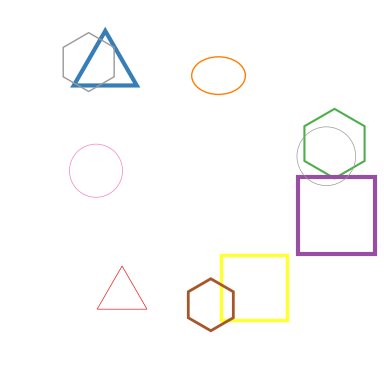[{"shape": "triangle", "thickness": 0.5, "radius": 0.37, "center": [0.317, 0.234]}, {"shape": "triangle", "thickness": 3, "radius": 0.47, "center": [0.273, 0.825]}, {"shape": "hexagon", "thickness": 1.5, "radius": 0.45, "center": [0.869, 0.627]}, {"shape": "square", "thickness": 3, "radius": 0.5, "center": [0.874, 0.44]}, {"shape": "oval", "thickness": 1, "radius": 0.35, "center": [0.568, 0.804]}, {"shape": "square", "thickness": 2.5, "radius": 0.43, "center": [0.66, 0.254]}, {"shape": "hexagon", "thickness": 2, "radius": 0.34, "center": [0.548, 0.208]}, {"shape": "circle", "thickness": 0.5, "radius": 0.35, "center": [0.249, 0.557]}, {"shape": "circle", "thickness": 0.5, "radius": 0.38, "center": [0.848, 0.594]}, {"shape": "hexagon", "thickness": 1, "radius": 0.38, "center": [0.23, 0.839]}]